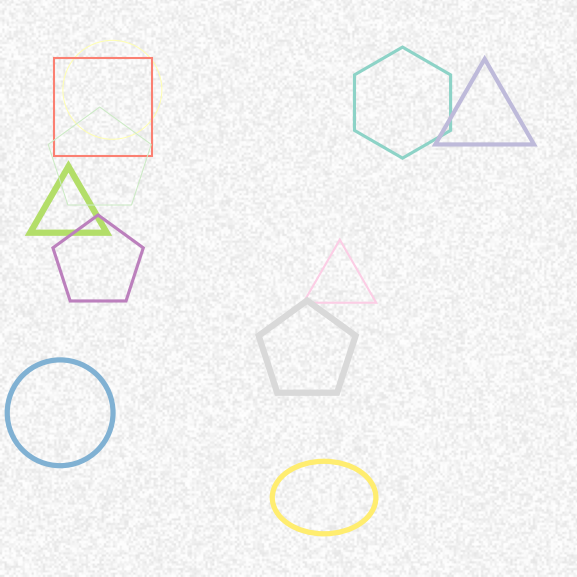[{"shape": "hexagon", "thickness": 1.5, "radius": 0.48, "center": [0.697, 0.821]}, {"shape": "circle", "thickness": 0.5, "radius": 0.43, "center": [0.195, 0.844]}, {"shape": "triangle", "thickness": 2, "radius": 0.49, "center": [0.839, 0.798]}, {"shape": "square", "thickness": 1, "radius": 0.43, "center": [0.179, 0.814]}, {"shape": "circle", "thickness": 2.5, "radius": 0.46, "center": [0.104, 0.284]}, {"shape": "triangle", "thickness": 3, "radius": 0.38, "center": [0.119, 0.634]}, {"shape": "triangle", "thickness": 1, "radius": 0.36, "center": [0.588, 0.511]}, {"shape": "pentagon", "thickness": 3, "radius": 0.44, "center": [0.532, 0.39]}, {"shape": "pentagon", "thickness": 1.5, "radius": 0.41, "center": [0.17, 0.545]}, {"shape": "pentagon", "thickness": 0.5, "radius": 0.47, "center": [0.173, 0.72]}, {"shape": "oval", "thickness": 2.5, "radius": 0.45, "center": [0.561, 0.138]}]